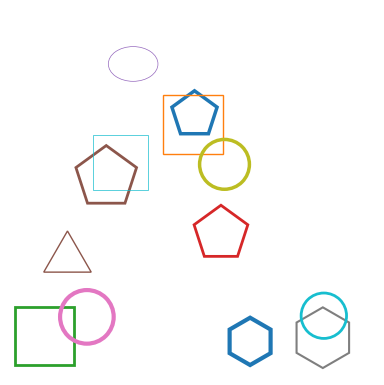[{"shape": "hexagon", "thickness": 3, "radius": 0.31, "center": [0.65, 0.113]}, {"shape": "pentagon", "thickness": 2.5, "radius": 0.31, "center": [0.505, 0.703]}, {"shape": "square", "thickness": 1, "radius": 0.38, "center": [0.501, 0.677]}, {"shape": "square", "thickness": 2, "radius": 0.38, "center": [0.116, 0.127]}, {"shape": "pentagon", "thickness": 2, "radius": 0.37, "center": [0.574, 0.393]}, {"shape": "oval", "thickness": 0.5, "radius": 0.32, "center": [0.346, 0.834]}, {"shape": "triangle", "thickness": 1, "radius": 0.36, "center": [0.175, 0.329]}, {"shape": "pentagon", "thickness": 2, "radius": 0.41, "center": [0.276, 0.539]}, {"shape": "circle", "thickness": 3, "radius": 0.35, "center": [0.226, 0.177]}, {"shape": "hexagon", "thickness": 1.5, "radius": 0.39, "center": [0.839, 0.123]}, {"shape": "circle", "thickness": 2.5, "radius": 0.32, "center": [0.583, 0.573]}, {"shape": "circle", "thickness": 2, "radius": 0.29, "center": [0.841, 0.18]}, {"shape": "square", "thickness": 0.5, "radius": 0.36, "center": [0.313, 0.577]}]